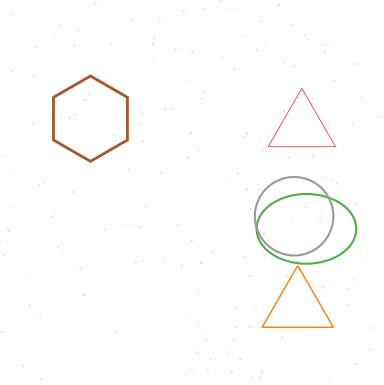[{"shape": "triangle", "thickness": 0.5, "radius": 0.51, "center": [0.784, 0.669]}, {"shape": "oval", "thickness": 1.5, "radius": 0.65, "center": [0.796, 0.406]}, {"shape": "triangle", "thickness": 1, "radius": 0.53, "center": [0.773, 0.203]}, {"shape": "hexagon", "thickness": 2, "radius": 0.55, "center": [0.235, 0.692]}, {"shape": "circle", "thickness": 1.5, "radius": 0.51, "center": [0.764, 0.438]}]